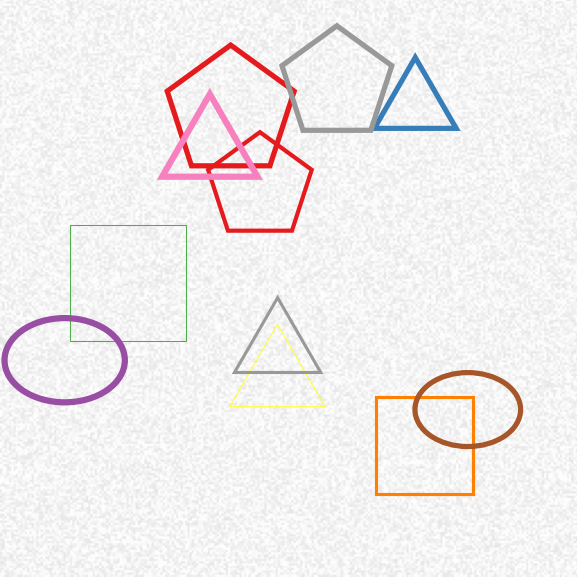[{"shape": "pentagon", "thickness": 2, "radius": 0.47, "center": [0.45, 0.676]}, {"shape": "pentagon", "thickness": 2.5, "radius": 0.58, "center": [0.399, 0.806]}, {"shape": "triangle", "thickness": 2.5, "radius": 0.41, "center": [0.719, 0.818]}, {"shape": "square", "thickness": 0.5, "radius": 0.5, "center": [0.222, 0.509]}, {"shape": "oval", "thickness": 3, "radius": 0.52, "center": [0.112, 0.375]}, {"shape": "square", "thickness": 1.5, "radius": 0.42, "center": [0.736, 0.228]}, {"shape": "triangle", "thickness": 0.5, "radius": 0.48, "center": [0.48, 0.342]}, {"shape": "oval", "thickness": 2.5, "radius": 0.46, "center": [0.81, 0.29]}, {"shape": "triangle", "thickness": 3, "radius": 0.48, "center": [0.363, 0.741]}, {"shape": "pentagon", "thickness": 2.5, "radius": 0.5, "center": [0.583, 0.854]}, {"shape": "triangle", "thickness": 1.5, "radius": 0.43, "center": [0.481, 0.397]}]